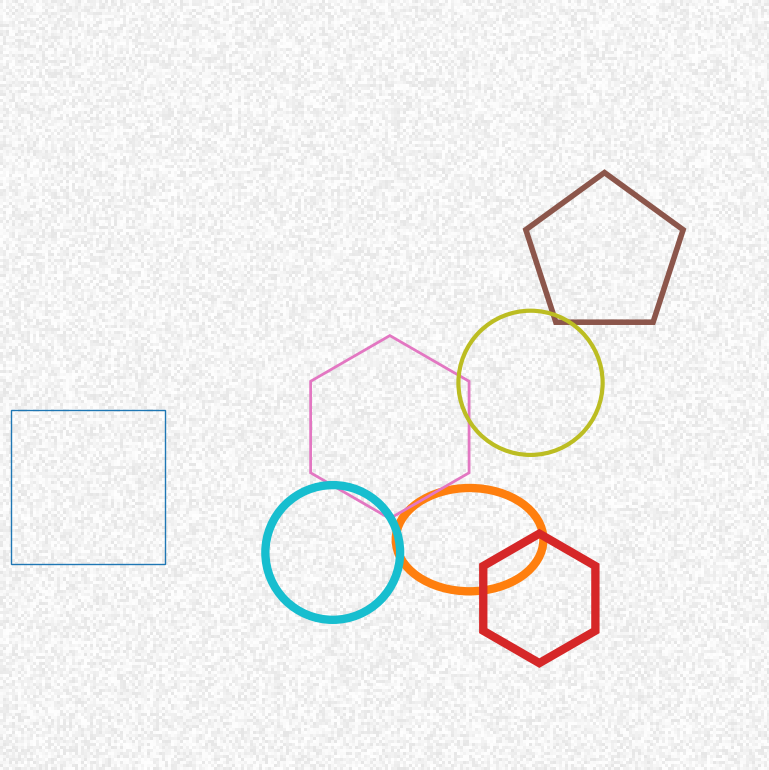[{"shape": "square", "thickness": 0.5, "radius": 0.5, "center": [0.114, 0.367]}, {"shape": "oval", "thickness": 3, "radius": 0.48, "center": [0.61, 0.299]}, {"shape": "hexagon", "thickness": 3, "radius": 0.42, "center": [0.7, 0.223]}, {"shape": "pentagon", "thickness": 2, "radius": 0.54, "center": [0.785, 0.668]}, {"shape": "hexagon", "thickness": 1, "radius": 0.59, "center": [0.506, 0.445]}, {"shape": "circle", "thickness": 1.5, "radius": 0.47, "center": [0.689, 0.503]}, {"shape": "circle", "thickness": 3, "radius": 0.44, "center": [0.432, 0.283]}]